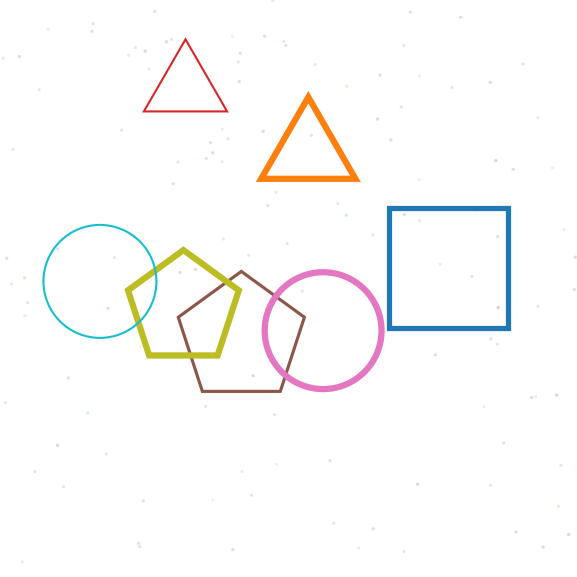[{"shape": "square", "thickness": 2.5, "radius": 0.52, "center": [0.777, 0.535]}, {"shape": "triangle", "thickness": 3, "radius": 0.47, "center": [0.534, 0.737]}, {"shape": "triangle", "thickness": 1, "radius": 0.42, "center": [0.321, 0.848]}, {"shape": "pentagon", "thickness": 1.5, "radius": 0.57, "center": [0.418, 0.414]}, {"shape": "circle", "thickness": 3, "radius": 0.51, "center": [0.559, 0.427]}, {"shape": "pentagon", "thickness": 3, "radius": 0.5, "center": [0.318, 0.465]}, {"shape": "circle", "thickness": 1, "radius": 0.49, "center": [0.173, 0.512]}]